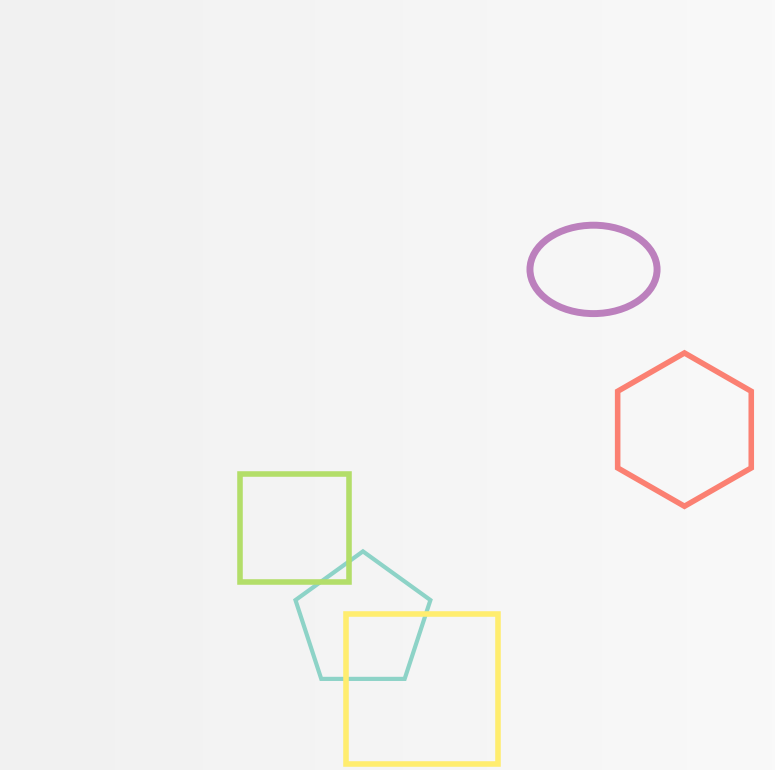[{"shape": "pentagon", "thickness": 1.5, "radius": 0.46, "center": [0.468, 0.192]}, {"shape": "hexagon", "thickness": 2, "radius": 0.5, "center": [0.883, 0.442]}, {"shape": "square", "thickness": 2, "radius": 0.35, "center": [0.38, 0.314]}, {"shape": "oval", "thickness": 2.5, "radius": 0.41, "center": [0.766, 0.65]}, {"shape": "square", "thickness": 2, "radius": 0.49, "center": [0.544, 0.105]}]